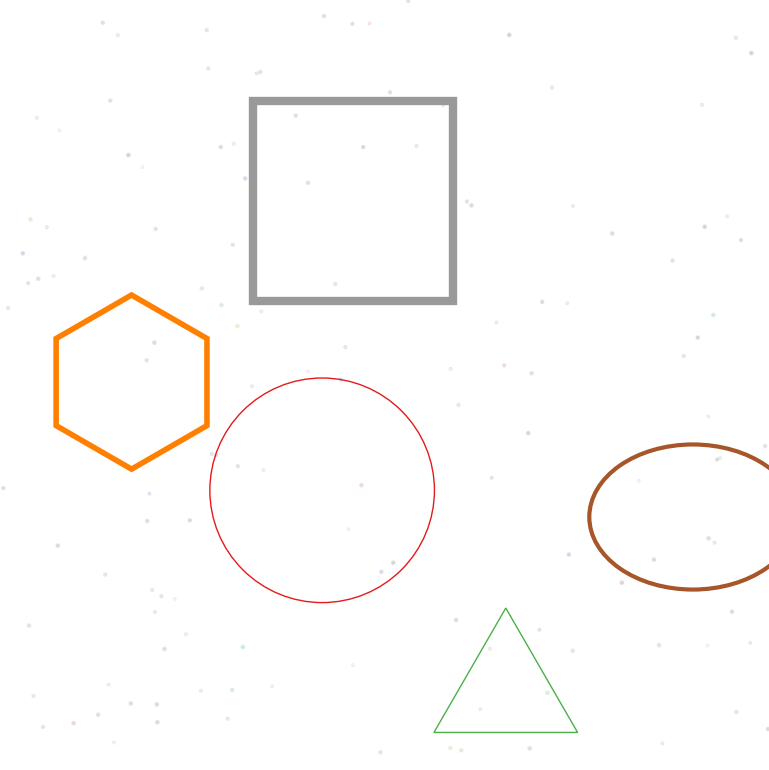[{"shape": "circle", "thickness": 0.5, "radius": 0.73, "center": [0.418, 0.363]}, {"shape": "triangle", "thickness": 0.5, "radius": 0.54, "center": [0.657, 0.103]}, {"shape": "hexagon", "thickness": 2, "radius": 0.57, "center": [0.171, 0.504]}, {"shape": "oval", "thickness": 1.5, "radius": 0.67, "center": [0.9, 0.329]}, {"shape": "square", "thickness": 3, "radius": 0.65, "center": [0.458, 0.739]}]